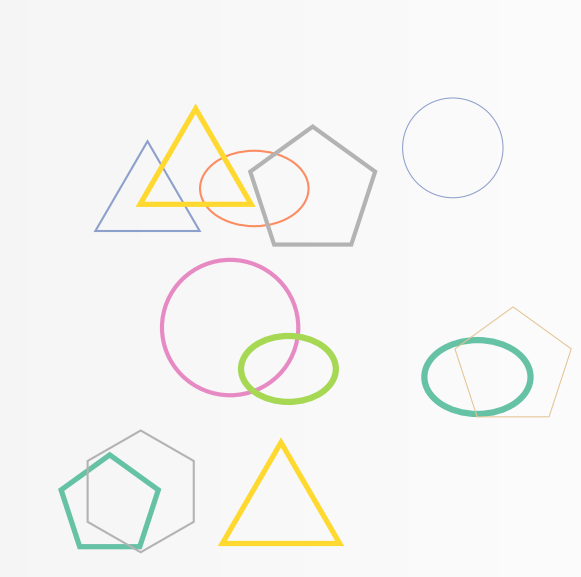[{"shape": "pentagon", "thickness": 2.5, "radius": 0.44, "center": [0.189, 0.124]}, {"shape": "oval", "thickness": 3, "radius": 0.46, "center": [0.821, 0.346]}, {"shape": "oval", "thickness": 1, "radius": 0.47, "center": [0.437, 0.673]}, {"shape": "triangle", "thickness": 1, "radius": 0.52, "center": [0.254, 0.651]}, {"shape": "circle", "thickness": 0.5, "radius": 0.43, "center": [0.779, 0.743]}, {"shape": "circle", "thickness": 2, "radius": 0.59, "center": [0.396, 0.432]}, {"shape": "oval", "thickness": 3, "radius": 0.41, "center": [0.496, 0.36]}, {"shape": "triangle", "thickness": 2.5, "radius": 0.58, "center": [0.483, 0.116]}, {"shape": "triangle", "thickness": 2.5, "radius": 0.55, "center": [0.337, 0.701]}, {"shape": "pentagon", "thickness": 0.5, "radius": 0.53, "center": [0.883, 0.362]}, {"shape": "pentagon", "thickness": 2, "radius": 0.56, "center": [0.538, 0.667]}, {"shape": "hexagon", "thickness": 1, "radius": 0.53, "center": [0.242, 0.148]}]